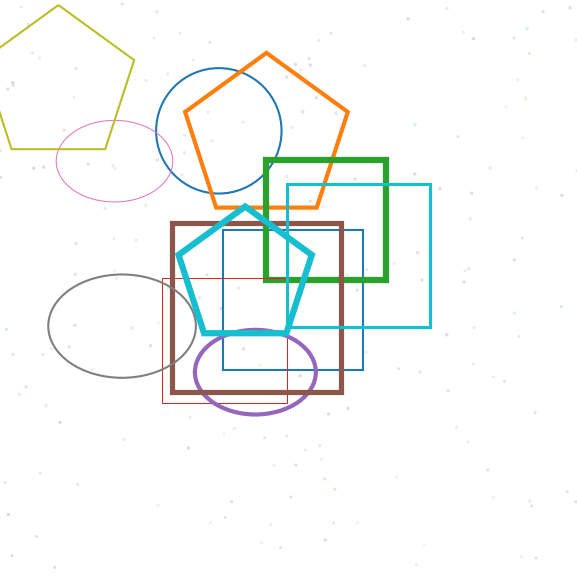[{"shape": "circle", "thickness": 1, "radius": 0.54, "center": [0.379, 0.773]}, {"shape": "square", "thickness": 1, "radius": 0.61, "center": [0.508, 0.48]}, {"shape": "pentagon", "thickness": 2, "radius": 0.74, "center": [0.461, 0.759]}, {"shape": "square", "thickness": 3, "radius": 0.52, "center": [0.564, 0.619]}, {"shape": "square", "thickness": 0.5, "radius": 0.54, "center": [0.389, 0.41]}, {"shape": "oval", "thickness": 2, "radius": 0.52, "center": [0.442, 0.355]}, {"shape": "square", "thickness": 2.5, "radius": 0.73, "center": [0.445, 0.467]}, {"shape": "oval", "thickness": 0.5, "radius": 0.5, "center": [0.198, 0.72]}, {"shape": "oval", "thickness": 1, "radius": 0.64, "center": [0.211, 0.434]}, {"shape": "pentagon", "thickness": 1, "radius": 0.69, "center": [0.101, 0.852]}, {"shape": "pentagon", "thickness": 3, "radius": 0.61, "center": [0.425, 0.52]}, {"shape": "square", "thickness": 1.5, "radius": 0.62, "center": [0.621, 0.557]}]